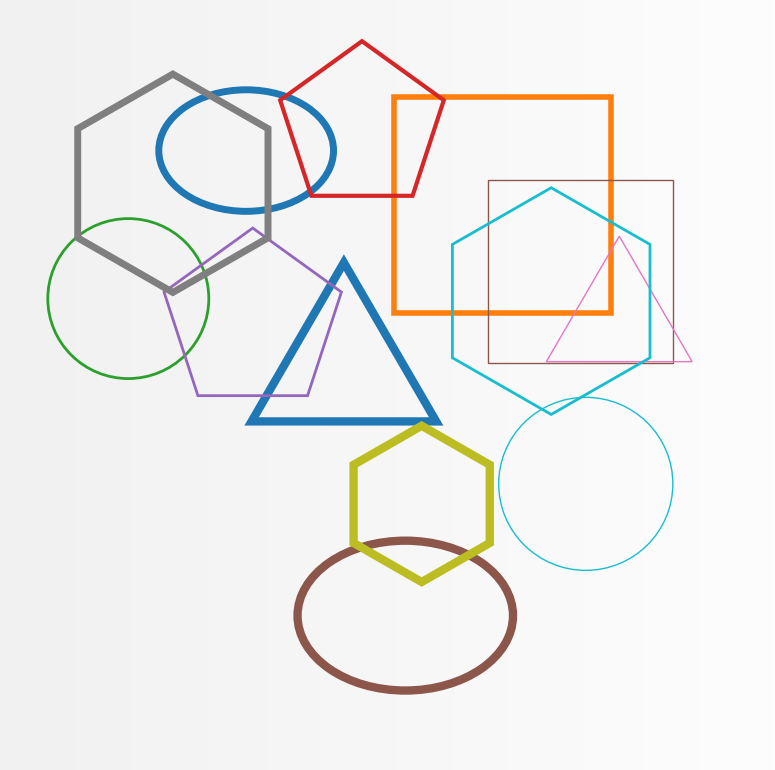[{"shape": "triangle", "thickness": 3, "radius": 0.69, "center": [0.444, 0.521]}, {"shape": "oval", "thickness": 2.5, "radius": 0.56, "center": [0.318, 0.804]}, {"shape": "square", "thickness": 2, "radius": 0.7, "center": [0.648, 0.733]}, {"shape": "circle", "thickness": 1, "radius": 0.52, "center": [0.166, 0.612]}, {"shape": "pentagon", "thickness": 1.5, "radius": 0.56, "center": [0.467, 0.836]}, {"shape": "pentagon", "thickness": 1, "radius": 0.6, "center": [0.326, 0.583]}, {"shape": "oval", "thickness": 3, "radius": 0.7, "center": [0.523, 0.201]}, {"shape": "square", "thickness": 0.5, "radius": 0.59, "center": [0.749, 0.648]}, {"shape": "triangle", "thickness": 0.5, "radius": 0.54, "center": [0.799, 0.585]}, {"shape": "hexagon", "thickness": 2.5, "radius": 0.71, "center": [0.223, 0.762]}, {"shape": "hexagon", "thickness": 3, "radius": 0.51, "center": [0.544, 0.346]}, {"shape": "hexagon", "thickness": 1, "radius": 0.74, "center": [0.711, 0.609]}, {"shape": "circle", "thickness": 0.5, "radius": 0.56, "center": [0.756, 0.372]}]